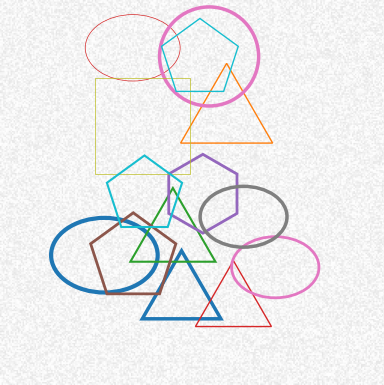[{"shape": "oval", "thickness": 3, "radius": 0.69, "center": [0.271, 0.337]}, {"shape": "triangle", "thickness": 2.5, "radius": 0.59, "center": [0.472, 0.231]}, {"shape": "triangle", "thickness": 1, "radius": 0.69, "center": [0.589, 0.697]}, {"shape": "triangle", "thickness": 1.5, "radius": 0.64, "center": [0.449, 0.384]}, {"shape": "triangle", "thickness": 1, "radius": 0.57, "center": [0.606, 0.209]}, {"shape": "oval", "thickness": 0.5, "radius": 0.62, "center": [0.345, 0.876]}, {"shape": "hexagon", "thickness": 2, "radius": 0.51, "center": [0.527, 0.497]}, {"shape": "pentagon", "thickness": 2, "radius": 0.58, "center": [0.346, 0.331]}, {"shape": "circle", "thickness": 2.5, "radius": 0.64, "center": [0.543, 0.853]}, {"shape": "oval", "thickness": 2, "radius": 0.57, "center": [0.715, 0.306]}, {"shape": "oval", "thickness": 2.5, "radius": 0.56, "center": [0.633, 0.437]}, {"shape": "square", "thickness": 0.5, "radius": 0.62, "center": [0.37, 0.673]}, {"shape": "pentagon", "thickness": 1, "radius": 0.52, "center": [0.519, 0.847]}, {"shape": "pentagon", "thickness": 1.5, "radius": 0.51, "center": [0.375, 0.493]}]